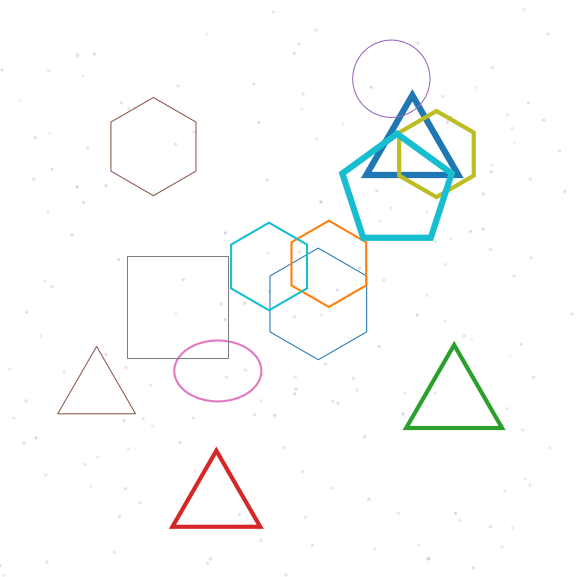[{"shape": "triangle", "thickness": 3, "radius": 0.46, "center": [0.714, 0.742]}, {"shape": "hexagon", "thickness": 0.5, "radius": 0.48, "center": [0.551, 0.473]}, {"shape": "hexagon", "thickness": 1, "radius": 0.37, "center": [0.569, 0.542]}, {"shape": "triangle", "thickness": 2, "radius": 0.48, "center": [0.786, 0.306]}, {"shape": "triangle", "thickness": 2, "radius": 0.44, "center": [0.375, 0.131]}, {"shape": "circle", "thickness": 0.5, "radius": 0.33, "center": [0.678, 0.863]}, {"shape": "triangle", "thickness": 0.5, "radius": 0.39, "center": [0.167, 0.322]}, {"shape": "hexagon", "thickness": 0.5, "radius": 0.42, "center": [0.266, 0.745]}, {"shape": "oval", "thickness": 1, "radius": 0.38, "center": [0.377, 0.357]}, {"shape": "square", "thickness": 0.5, "radius": 0.44, "center": [0.307, 0.467]}, {"shape": "hexagon", "thickness": 2, "radius": 0.37, "center": [0.756, 0.732]}, {"shape": "hexagon", "thickness": 1, "radius": 0.38, "center": [0.466, 0.538]}, {"shape": "pentagon", "thickness": 3, "radius": 0.5, "center": [0.687, 0.668]}]